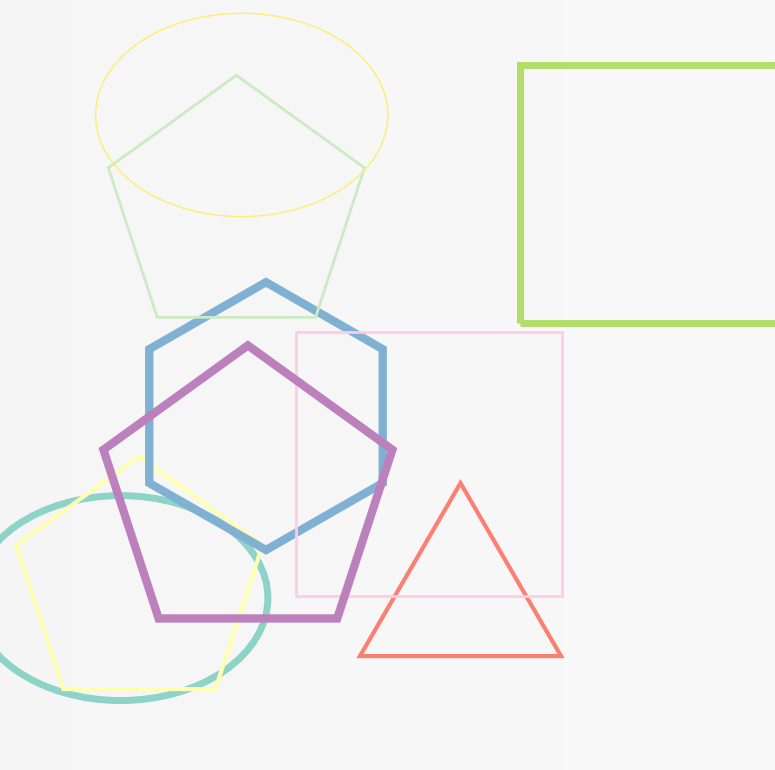[{"shape": "oval", "thickness": 2.5, "radius": 0.95, "center": [0.156, 0.223]}, {"shape": "pentagon", "thickness": 1.5, "radius": 0.84, "center": [0.18, 0.24]}, {"shape": "triangle", "thickness": 1.5, "radius": 0.75, "center": [0.594, 0.223]}, {"shape": "hexagon", "thickness": 3, "radius": 0.87, "center": [0.343, 0.46]}, {"shape": "square", "thickness": 2.5, "radius": 0.84, "center": [0.838, 0.748]}, {"shape": "square", "thickness": 1, "radius": 0.86, "center": [0.554, 0.397]}, {"shape": "pentagon", "thickness": 3, "radius": 0.98, "center": [0.32, 0.355]}, {"shape": "pentagon", "thickness": 1, "radius": 0.87, "center": [0.305, 0.728]}, {"shape": "oval", "thickness": 0.5, "radius": 0.94, "center": [0.312, 0.851]}]